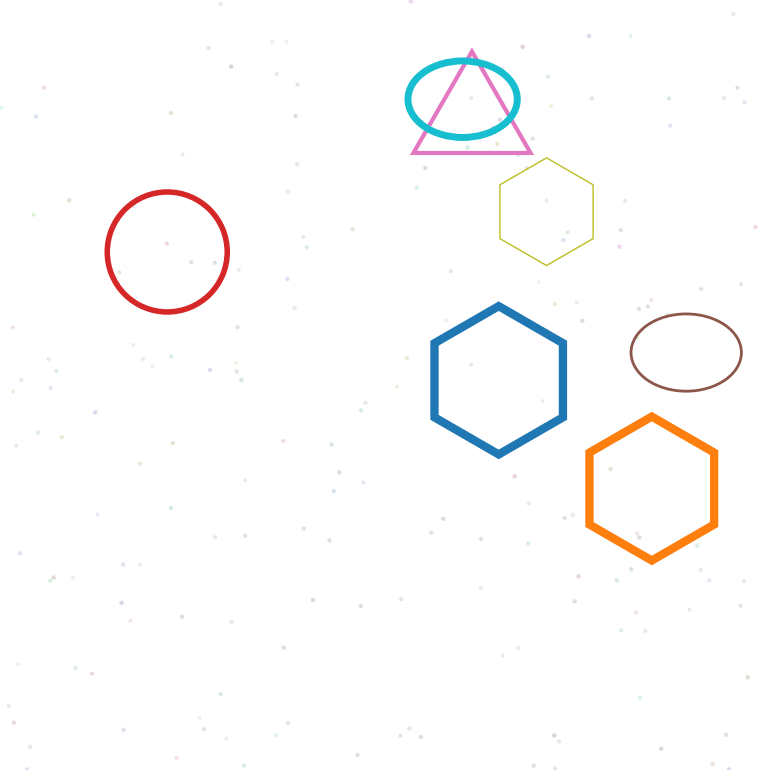[{"shape": "hexagon", "thickness": 3, "radius": 0.48, "center": [0.648, 0.506]}, {"shape": "hexagon", "thickness": 3, "radius": 0.47, "center": [0.846, 0.365]}, {"shape": "circle", "thickness": 2, "radius": 0.39, "center": [0.217, 0.673]}, {"shape": "oval", "thickness": 1, "radius": 0.36, "center": [0.891, 0.542]}, {"shape": "triangle", "thickness": 1.5, "radius": 0.44, "center": [0.613, 0.845]}, {"shape": "hexagon", "thickness": 0.5, "radius": 0.35, "center": [0.71, 0.725]}, {"shape": "oval", "thickness": 2.5, "radius": 0.35, "center": [0.601, 0.871]}]